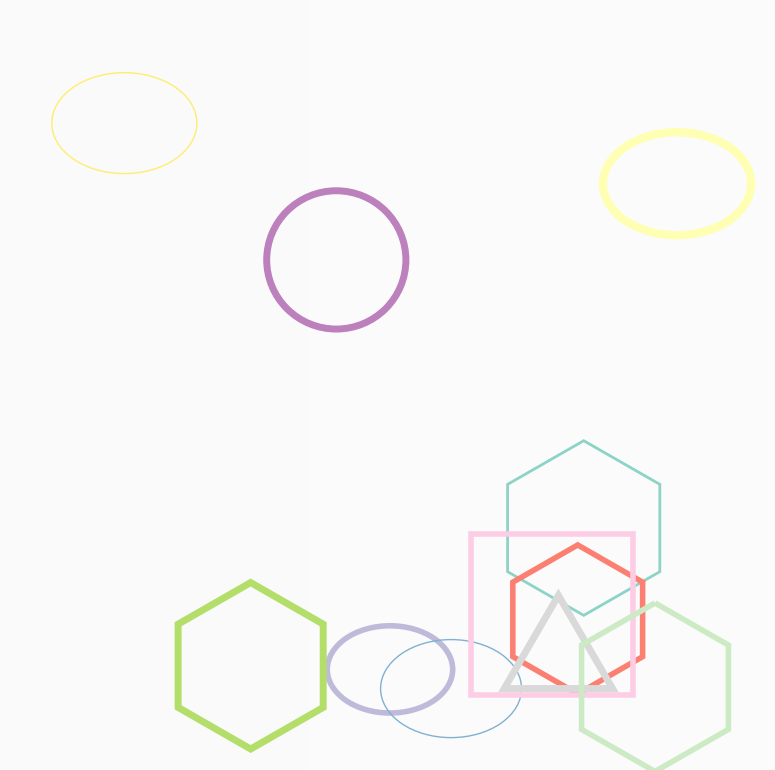[{"shape": "hexagon", "thickness": 1, "radius": 0.57, "center": [0.753, 0.314]}, {"shape": "oval", "thickness": 3, "radius": 0.48, "center": [0.874, 0.761]}, {"shape": "oval", "thickness": 2, "radius": 0.4, "center": [0.503, 0.131]}, {"shape": "hexagon", "thickness": 2, "radius": 0.48, "center": [0.745, 0.196]}, {"shape": "oval", "thickness": 0.5, "radius": 0.45, "center": [0.582, 0.106]}, {"shape": "hexagon", "thickness": 2.5, "radius": 0.54, "center": [0.323, 0.135]}, {"shape": "square", "thickness": 2, "radius": 0.52, "center": [0.712, 0.202]}, {"shape": "triangle", "thickness": 2.5, "radius": 0.4, "center": [0.721, 0.146]}, {"shape": "circle", "thickness": 2.5, "radius": 0.45, "center": [0.434, 0.662]}, {"shape": "hexagon", "thickness": 2, "radius": 0.55, "center": [0.845, 0.107]}, {"shape": "oval", "thickness": 0.5, "radius": 0.47, "center": [0.16, 0.84]}]